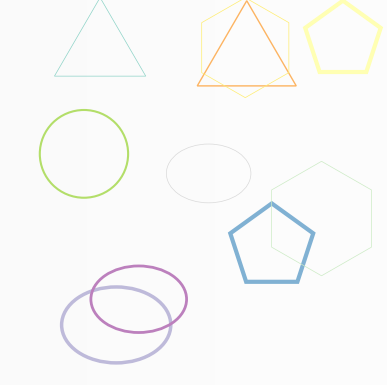[{"shape": "triangle", "thickness": 0.5, "radius": 0.68, "center": [0.258, 0.87]}, {"shape": "pentagon", "thickness": 3, "radius": 0.51, "center": [0.885, 0.896]}, {"shape": "oval", "thickness": 2.5, "radius": 0.7, "center": [0.3, 0.156]}, {"shape": "pentagon", "thickness": 3, "radius": 0.56, "center": [0.701, 0.359]}, {"shape": "triangle", "thickness": 1, "radius": 0.74, "center": [0.637, 0.851]}, {"shape": "circle", "thickness": 1.5, "radius": 0.57, "center": [0.217, 0.6]}, {"shape": "oval", "thickness": 0.5, "radius": 0.55, "center": [0.538, 0.55]}, {"shape": "oval", "thickness": 2, "radius": 0.62, "center": [0.358, 0.223]}, {"shape": "hexagon", "thickness": 0.5, "radius": 0.74, "center": [0.83, 0.432]}, {"shape": "hexagon", "thickness": 0.5, "radius": 0.65, "center": [0.633, 0.876]}]